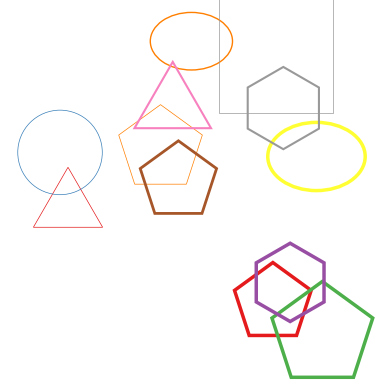[{"shape": "triangle", "thickness": 0.5, "radius": 0.52, "center": [0.177, 0.462]}, {"shape": "pentagon", "thickness": 2.5, "radius": 0.52, "center": [0.709, 0.213]}, {"shape": "circle", "thickness": 0.5, "radius": 0.55, "center": [0.156, 0.604]}, {"shape": "pentagon", "thickness": 2.5, "radius": 0.69, "center": [0.837, 0.131]}, {"shape": "hexagon", "thickness": 2.5, "radius": 0.51, "center": [0.754, 0.267]}, {"shape": "pentagon", "thickness": 0.5, "radius": 0.57, "center": [0.417, 0.614]}, {"shape": "oval", "thickness": 1, "radius": 0.53, "center": [0.497, 0.893]}, {"shape": "oval", "thickness": 2.5, "radius": 0.63, "center": [0.822, 0.594]}, {"shape": "pentagon", "thickness": 2, "radius": 0.52, "center": [0.463, 0.53]}, {"shape": "triangle", "thickness": 1.5, "radius": 0.57, "center": [0.449, 0.724]}, {"shape": "hexagon", "thickness": 1.5, "radius": 0.53, "center": [0.736, 0.719]}, {"shape": "square", "thickness": 0.5, "radius": 0.74, "center": [0.716, 0.854]}]